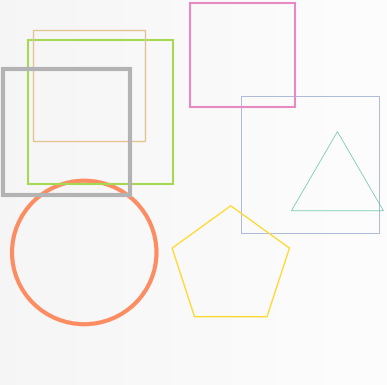[{"shape": "triangle", "thickness": 0.5, "radius": 0.69, "center": [0.871, 0.521]}, {"shape": "circle", "thickness": 3, "radius": 0.93, "center": [0.217, 0.344]}, {"shape": "square", "thickness": 0.5, "radius": 0.89, "center": [0.801, 0.573]}, {"shape": "square", "thickness": 1.5, "radius": 0.68, "center": [0.627, 0.857]}, {"shape": "square", "thickness": 1.5, "radius": 0.94, "center": [0.259, 0.709]}, {"shape": "pentagon", "thickness": 1, "radius": 0.8, "center": [0.596, 0.306]}, {"shape": "square", "thickness": 1, "radius": 0.72, "center": [0.229, 0.778]}, {"shape": "square", "thickness": 3, "radius": 0.82, "center": [0.172, 0.657]}]